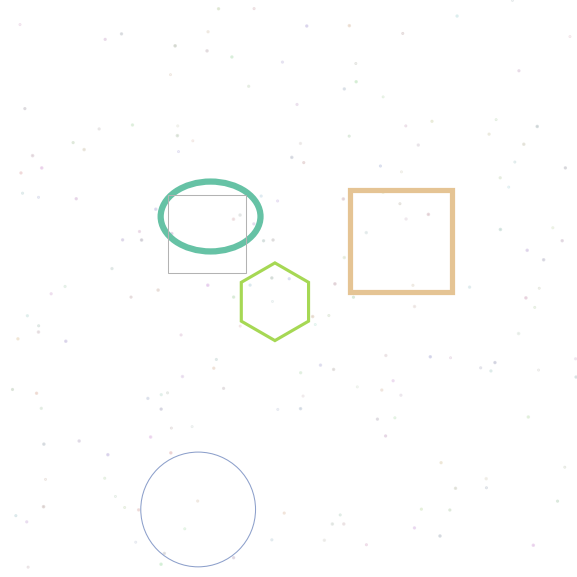[{"shape": "oval", "thickness": 3, "radius": 0.43, "center": [0.365, 0.624]}, {"shape": "circle", "thickness": 0.5, "radius": 0.5, "center": [0.343, 0.117]}, {"shape": "hexagon", "thickness": 1.5, "radius": 0.34, "center": [0.476, 0.477]}, {"shape": "square", "thickness": 2.5, "radius": 0.44, "center": [0.695, 0.582]}, {"shape": "square", "thickness": 0.5, "radius": 0.34, "center": [0.359, 0.595]}]